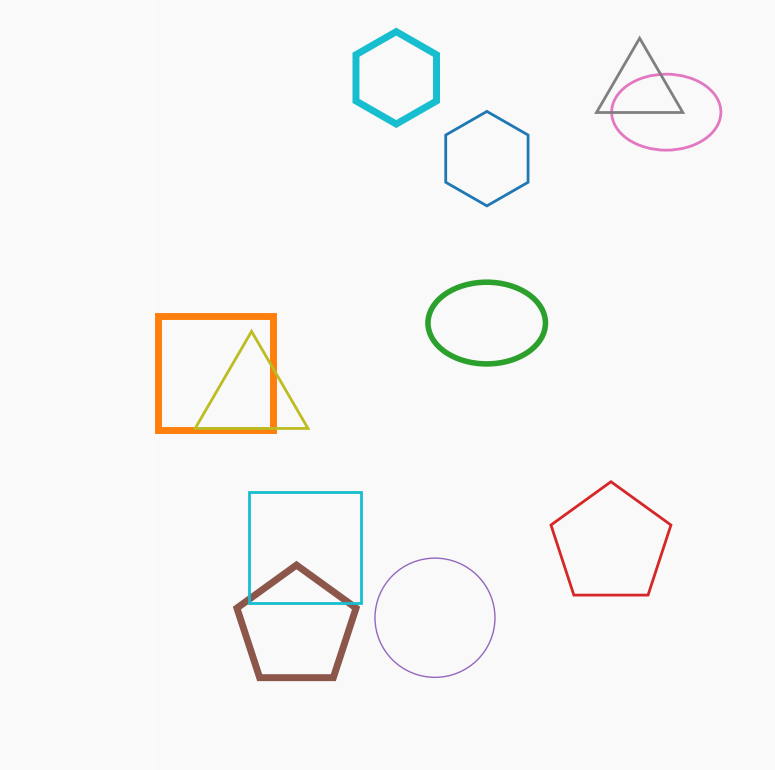[{"shape": "hexagon", "thickness": 1, "radius": 0.31, "center": [0.628, 0.794]}, {"shape": "square", "thickness": 2.5, "radius": 0.37, "center": [0.278, 0.516]}, {"shape": "oval", "thickness": 2, "radius": 0.38, "center": [0.628, 0.58]}, {"shape": "pentagon", "thickness": 1, "radius": 0.41, "center": [0.788, 0.293]}, {"shape": "circle", "thickness": 0.5, "radius": 0.39, "center": [0.561, 0.198]}, {"shape": "pentagon", "thickness": 2.5, "radius": 0.4, "center": [0.383, 0.185]}, {"shape": "oval", "thickness": 1, "radius": 0.35, "center": [0.86, 0.854]}, {"shape": "triangle", "thickness": 1, "radius": 0.32, "center": [0.825, 0.886]}, {"shape": "triangle", "thickness": 1, "radius": 0.42, "center": [0.325, 0.486]}, {"shape": "square", "thickness": 1, "radius": 0.36, "center": [0.393, 0.289]}, {"shape": "hexagon", "thickness": 2.5, "radius": 0.3, "center": [0.511, 0.899]}]